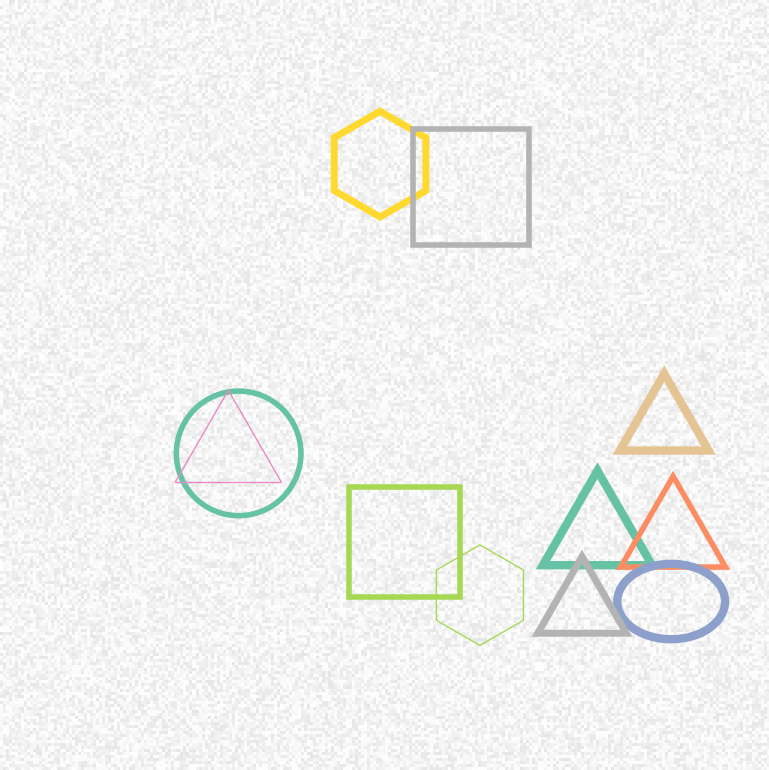[{"shape": "triangle", "thickness": 3, "radius": 0.41, "center": [0.776, 0.307]}, {"shape": "circle", "thickness": 2, "radius": 0.4, "center": [0.31, 0.411]}, {"shape": "triangle", "thickness": 2, "radius": 0.39, "center": [0.874, 0.303]}, {"shape": "oval", "thickness": 3, "radius": 0.35, "center": [0.872, 0.219]}, {"shape": "triangle", "thickness": 0.5, "radius": 0.4, "center": [0.296, 0.413]}, {"shape": "hexagon", "thickness": 0.5, "radius": 0.33, "center": [0.623, 0.227]}, {"shape": "square", "thickness": 2, "radius": 0.36, "center": [0.526, 0.296]}, {"shape": "hexagon", "thickness": 2.5, "radius": 0.34, "center": [0.494, 0.787]}, {"shape": "triangle", "thickness": 3, "radius": 0.33, "center": [0.863, 0.448]}, {"shape": "square", "thickness": 2, "radius": 0.38, "center": [0.611, 0.758]}, {"shape": "triangle", "thickness": 2.5, "radius": 0.33, "center": [0.756, 0.211]}]